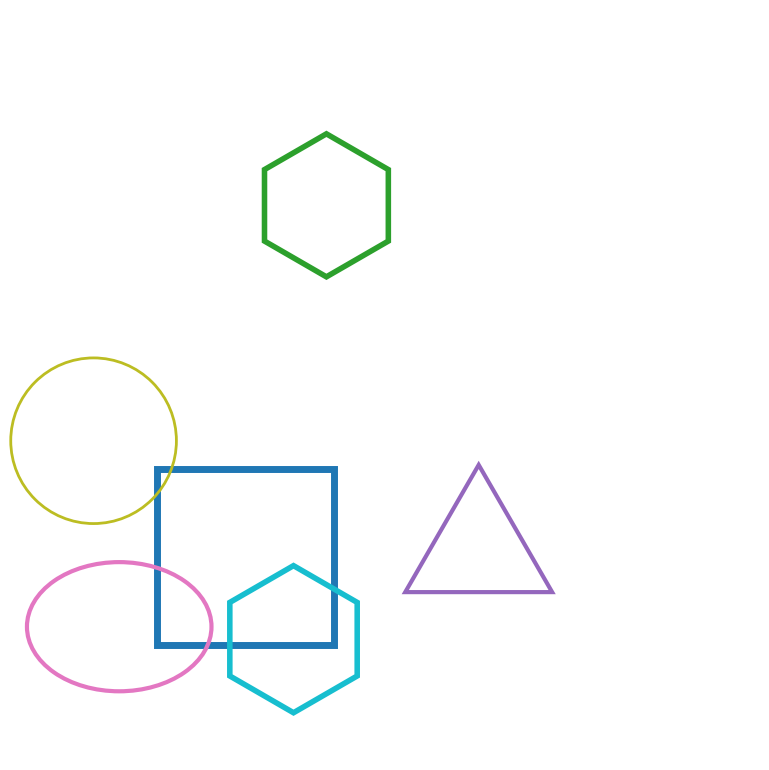[{"shape": "square", "thickness": 2.5, "radius": 0.57, "center": [0.319, 0.277]}, {"shape": "hexagon", "thickness": 2, "radius": 0.46, "center": [0.424, 0.733]}, {"shape": "triangle", "thickness": 1.5, "radius": 0.55, "center": [0.622, 0.286]}, {"shape": "oval", "thickness": 1.5, "radius": 0.6, "center": [0.155, 0.186]}, {"shape": "circle", "thickness": 1, "radius": 0.54, "center": [0.122, 0.428]}, {"shape": "hexagon", "thickness": 2, "radius": 0.48, "center": [0.381, 0.17]}]